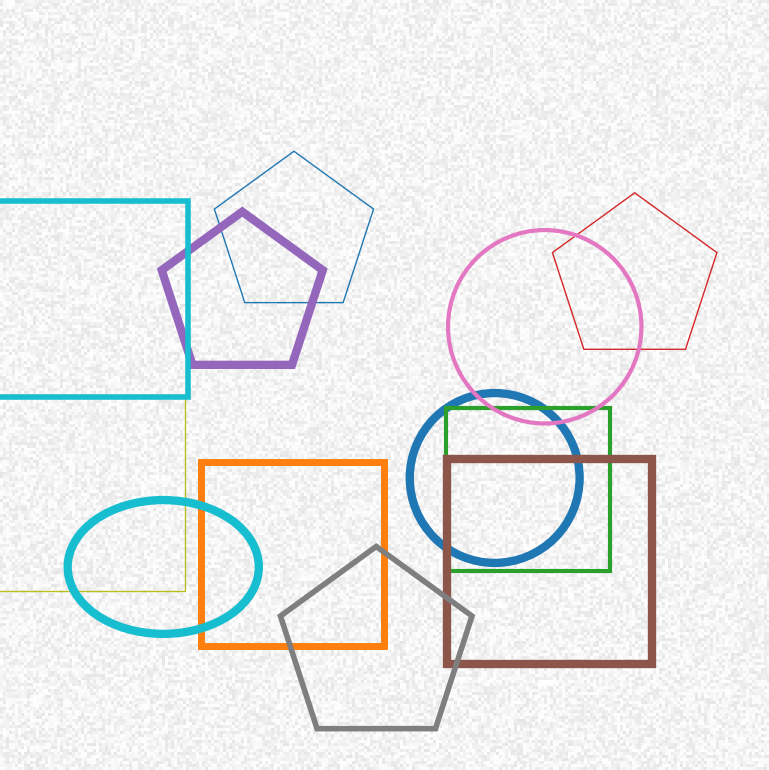[{"shape": "circle", "thickness": 3, "radius": 0.55, "center": [0.642, 0.379]}, {"shape": "pentagon", "thickness": 0.5, "radius": 0.54, "center": [0.382, 0.695]}, {"shape": "square", "thickness": 2.5, "radius": 0.6, "center": [0.38, 0.281]}, {"shape": "square", "thickness": 1.5, "radius": 0.53, "center": [0.685, 0.365]}, {"shape": "pentagon", "thickness": 0.5, "radius": 0.56, "center": [0.824, 0.637]}, {"shape": "pentagon", "thickness": 3, "radius": 0.55, "center": [0.315, 0.615]}, {"shape": "square", "thickness": 3, "radius": 0.67, "center": [0.714, 0.27]}, {"shape": "circle", "thickness": 1.5, "radius": 0.63, "center": [0.707, 0.576]}, {"shape": "pentagon", "thickness": 2, "radius": 0.65, "center": [0.489, 0.159]}, {"shape": "square", "thickness": 0.5, "radius": 0.64, "center": [0.113, 0.36]}, {"shape": "square", "thickness": 2, "radius": 0.64, "center": [0.117, 0.612]}, {"shape": "oval", "thickness": 3, "radius": 0.62, "center": [0.212, 0.264]}]